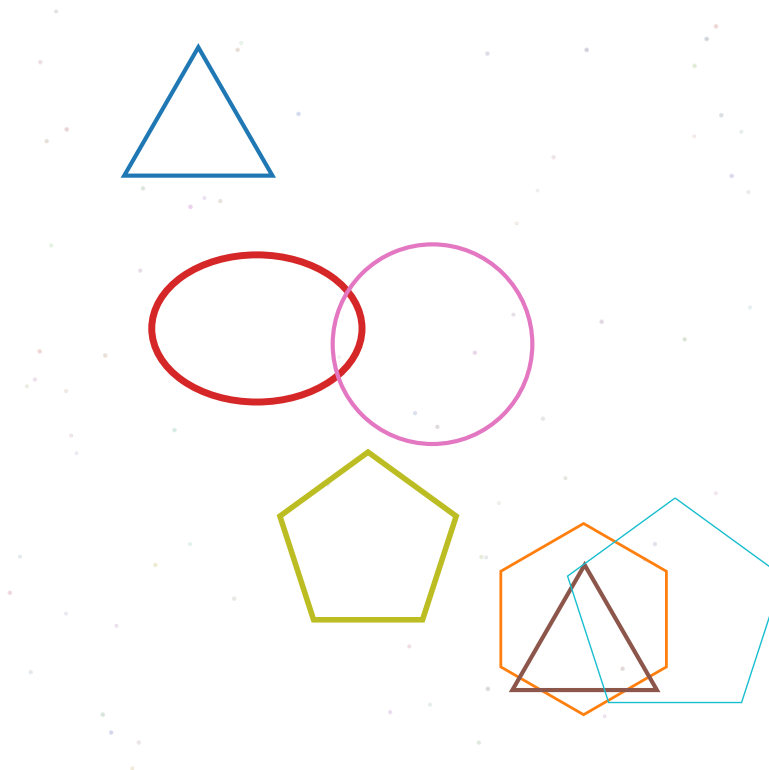[{"shape": "triangle", "thickness": 1.5, "radius": 0.56, "center": [0.258, 0.827]}, {"shape": "hexagon", "thickness": 1, "radius": 0.62, "center": [0.758, 0.196]}, {"shape": "oval", "thickness": 2.5, "radius": 0.68, "center": [0.334, 0.573]}, {"shape": "triangle", "thickness": 1.5, "radius": 0.54, "center": [0.759, 0.158]}, {"shape": "circle", "thickness": 1.5, "radius": 0.65, "center": [0.562, 0.553]}, {"shape": "pentagon", "thickness": 2, "radius": 0.6, "center": [0.478, 0.292]}, {"shape": "pentagon", "thickness": 0.5, "radius": 0.73, "center": [0.877, 0.206]}]